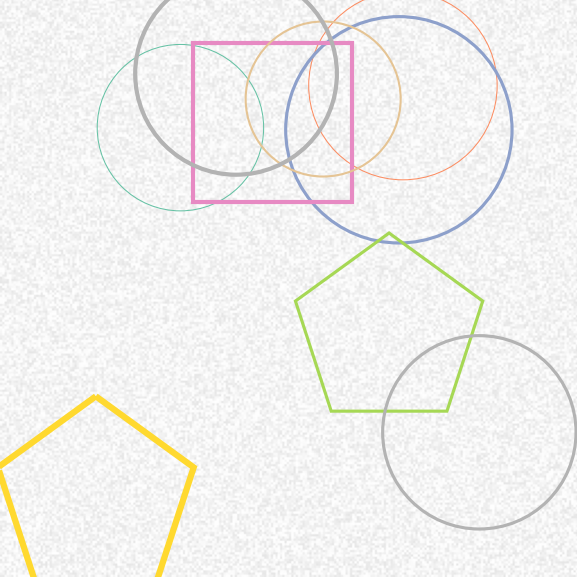[{"shape": "circle", "thickness": 0.5, "radius": 0.72, "center": [0.312, 0.778]}, {"shape": "circle", "thickness": 0.5, "radius": 0.82, "center": [0.698, 0.851]}, {"shape": "circle", "thickness": 1.5, "radius": 0.98, "center": [0.691, 0.774]}, {"shape": "square", "thickness": 2, "radius": 0.69, "center": [0.472, 0.787]}, {"shape": "pentagon", "thickness": 1.5, "radius": 0.85, "center": [0.674, 0.425]}, {"shape": "pentagon", "thickness": 3, "radius": 0.89, "center": [0.166, 0.135]}, {"shape": "circle", "thickness": 1, "radius": 0.67, "center": [0.56, 0.828]}, {"shape": "circle", "thickness": 2, "radius": 0.87, "center": [0.409, 0.871]}, {"shape": "circle", "thickness": 1.5, "radius": 0.84, "center": [0.83, 0.251]}]